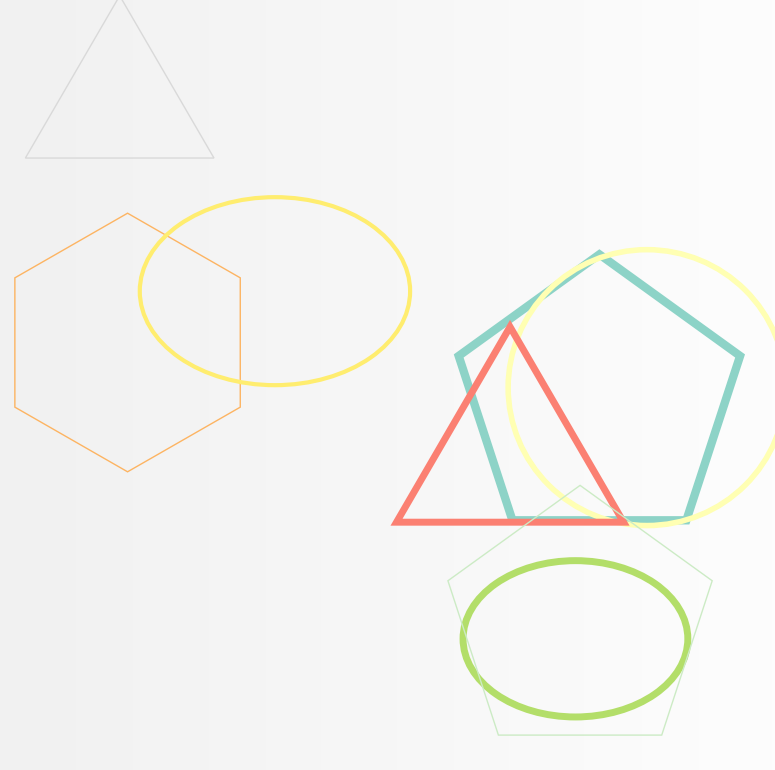[{"shape": "pentagon", "thickness": 3, "radius": 0.95, "center": [0.773, 0.479]}, {"shape": "circle", "thickness": 2, "radius": 0.9, "center": [0.835, 0.497]}, {"shape": "triangle", "thickness": 2.5, "radius": 0.85, "center": [0.658, 0.406]}, {"shape": "hexagon", "thickness": 0.5, "radius": 0.84, "center": [0.165, 0.555]}, {"shape": "oval", "thickness": 2.5, "radius": 0.73, "center": [0.742, 0.17]}, {"shape": "triangle", "thickness": 0.5, "radius": 0.7, "center": [0.154, 0.865]}, {"shape": "pentagon", "thickness": 0.5, "radius": 0.9, "center": [0.748, 0.19]}, {"shape": "oval", "thickness": 1.5, "radius": 0.87, "center": [0.355, 0.622]}]